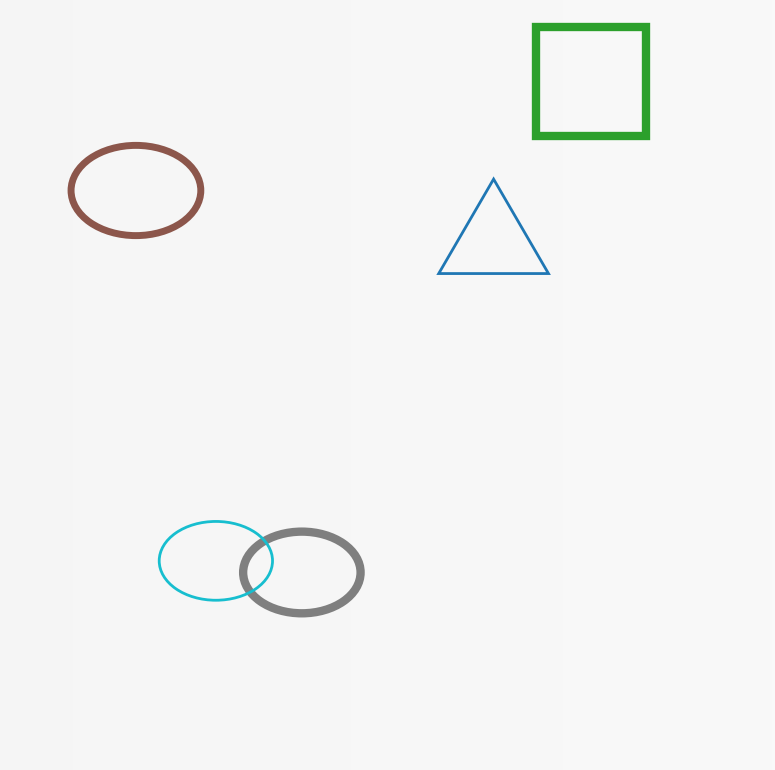[{"shape": "triangle", "thickness": 1, "radius": 0.41, "center": [0.637, 0.686]}, {"shape": "square", "thickness": 3, "radius": 0.36, "center": [0.762, 0.894]}, {"shape": "oval", "thickness": 2.5, "radius": 0.42, "center": [0.175, 0.753]}, {"shape": "oval", "thickness": 3, "radius": 0.38, "center": [0.39, 0.257]}, {"shape": "oval", "thickness": 1, "radius": 0.37, "center": [0.279, 0.272]}]